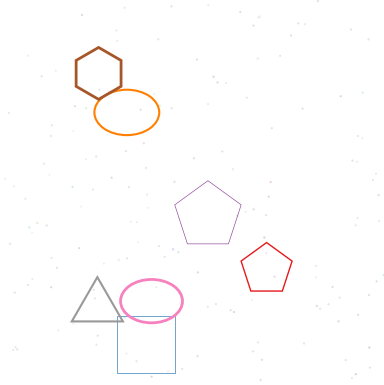[{"shape": "pentagon", "thickness": 1, "radius": 0.35, "center": [0.692, 0.3]}, {"shape": "square", "thickness": 0.5, "radius": 0.37, "center": [0.379, 0.105]}, {"shape": "pentagon", "thickness": 0.5, "radius": 0.45, "center": [0.54, 0.44]}, {"shape": "oval", "thickness": 1.5, "radius": 0.42, "center": [0.329, 0.708]}, {"shape": "hexagon", "thickness": 2, "radius": 0.34, "center": [0.256, 0.809]}, {"shape": "oval", "thickness": 2, "radius": 0.4, "center": [0.394, 0.218]}, {"shape": "triangle", "thickness": 1.5, "radius": 0.38, "center": [0.253, 0.203]}]